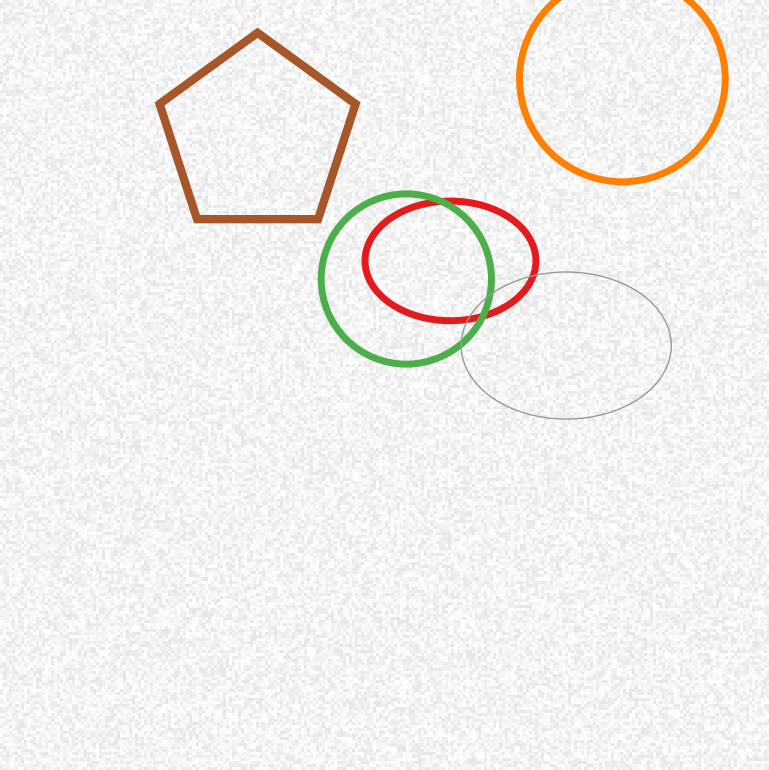[{"shape": "oval", "thickness": 2.5, "radius": 0.55, "center": [0.585, 0.661]}, {"shape": "circle", "thickness": 2.5, "radius": 0.55, "center": [0.528, 0.638]}, {"shape": "circle", "thickness": 2.5, "radius": 0.67, "center": [0.808, 0.897]}, {"shape": "pentagon", "thickness": 3, "radius": 0.67, "center": [0.335, 0.824]}, {"shape": "oval", "thickness": 0.5, "radius": 0.68, "center": [0.735, 0.551]}]